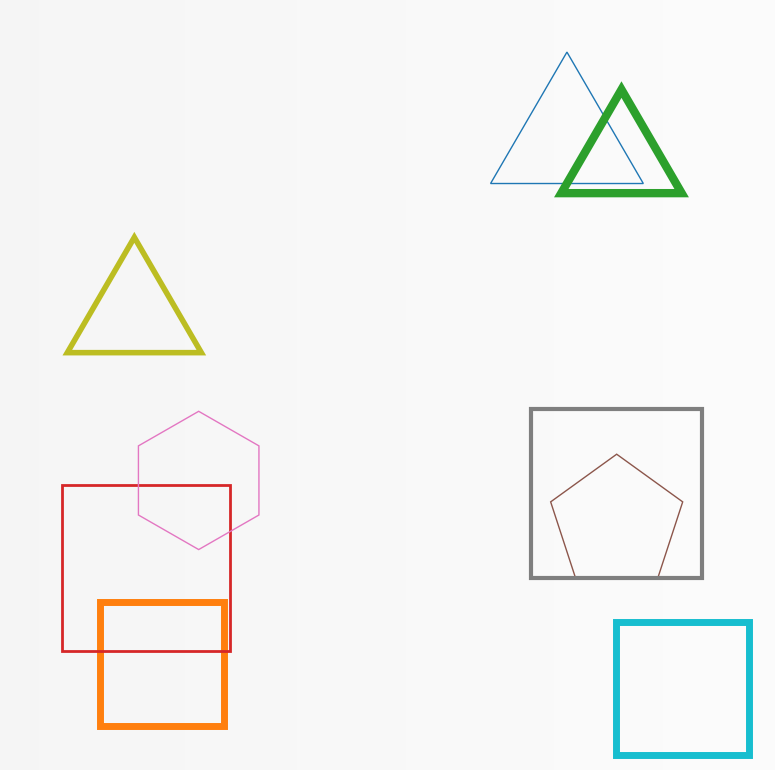[{"shape": "triangle", "thickness": 0.5, "radius": 0.57, "center": [0.732, 0.819]}, {"shape": "square", "thickness": 2.5, "radius": 0.4, "center": [0.209, 0.138]}, {"shape": "triangle", "thickness": 3, "radius": 0.45, "center": [0.802, 0.794]}, {"shape": "square", "thickness": 1, "radius": 0.54, "center": [0.188, 0.262]}, {"shape": "pentagon", "thickness": 0.5, "radius": 0.45, "center": [0.796, 0.321]}, {"shape": "hexagon", "thickness": 0.5, "radius": 0.45, "center": [0.256, 0.376]}, {"shape": "square", "thickness": 1.5, "radius": 0.55, "center": [0.795, 0.359]}, {"shape": "triangle", "thickness": 2, "radius": 0.5, "center": [0.173, 0.592]}, {"shape": "square", "thickness": 2.5, "radius": 0.43, "center": [0.88, 0.106]}]